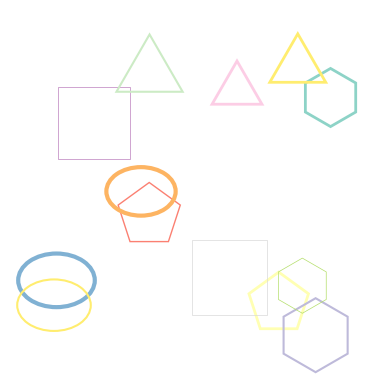[{"shape": "hexagon", "thickness": 2, "radius": 0.38, "center": [0.859, 0.747]}, {"shape": "pentagon", "thickness": 2, "radius": 0.41, "center": [0.724, 0.212]}, {"shape": "hexagon", "thickness": 1.5, "radius": 0.48, "center": [0.82, 0.129]}, {"shape": "pentagon", "thickness": 1, "radius": 0.42, "center": [0.388, 0.441]}, {"shape": "oval", "thickness": 3, "radius": 0.5, "center": [0.147, 0.272]}, {"shape": "oval", "thickness": 3, "radius": 0.45, "center": [0.366, 0.503]}, {"shape": "hexagon", "thickness": 0.5, "radius": 0.36, "center": [0.785, 0.258]}, {"shape": "triangle", "thickness": 2, "radius": 0.37, "center": [0.616, 0.767]}, {"shape": "square", "thickness": 0.5, "radius": 0.48, "center": [0.596, 0.28]}, {"shape": "square", "thickness": 0.5, "radius": 0.47, "center": [0.243, 0.68]}, {"shape": "triangle", "thickness": 1.5, "radius": 0.5, "center": [0.388, 0.811]}, {"shape": "triangle", "thickness": 2, "radius": 0.42, "center": [0.773, 0.828]}, {"shape": "oval", "thickness": 1.5, "radius": 0.48, "center": [0.14, 0.207]}]